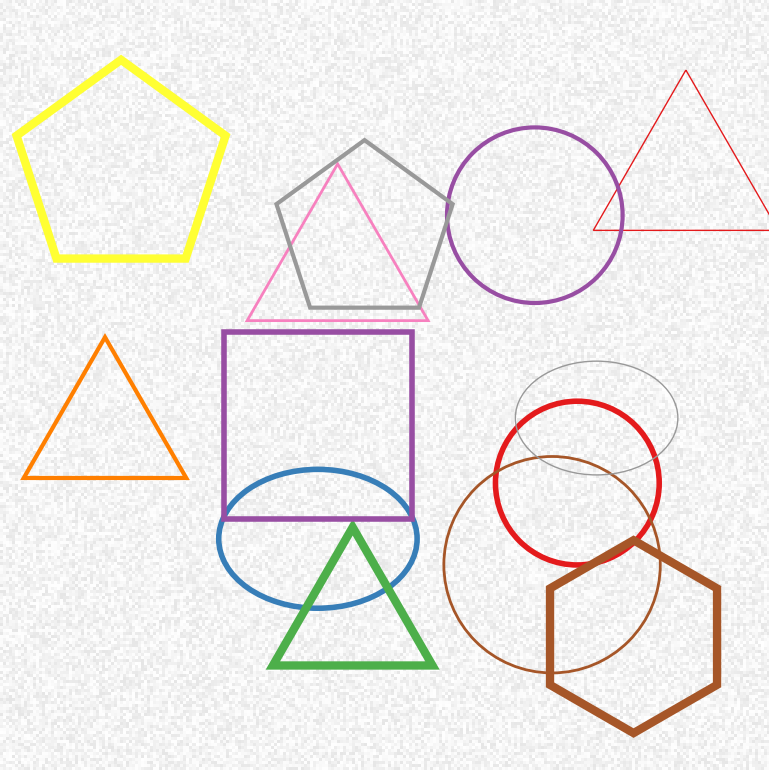[{"shape": "circle", "thickness": 2, "radius": 0.53, "center": [0.75, 0.373]}, {"shape": "triangle", "thickness": 0.5, "radius": 0.69, "center": [0.891, 0.77]}, {"shape": "oval", "thickness": 2, "radius": 0.64, "center": [0.413, 0.3]}, {"shape": "triangle", "thickness": 3, "radius": 0.6, "center": [0.458, 0.196]}, {"shape": "square", "thickness": 2, "radius": 0.61, "center": [0.413, 0.448]}, {"shape": "circle", "thickness": 1.5, "radius": 0.57, "center": [0.695, 0.721]}, {"shape": "triangle", "thickness": 1.5, "radius": 0.61, "center": [0.136, 0.44]}, {"shape": "pentagon", "thickness": 3, "radius": 0.71, "center": [0.157, 0.78]}, {"shape": "hexagon", "thickness": 3, "radius": 0.63, "center": [0.823, 0.173]}, {"shape": "circle", "thickness": 1, "radius": 0.7, "center": [0.717, 0.267]}, {"shape": "triangle", "thickness": 1, "radius": 0.68, "center": [0.438, 0.651]}, {"shape": "oval", "thickness": 0.5, "radius": 0.53, "center": [0.775, 0.457]}, {"shape": "pentagon", "thickness": 1.5, "radius": 0.6, "center": [0.473, 0.698]}]